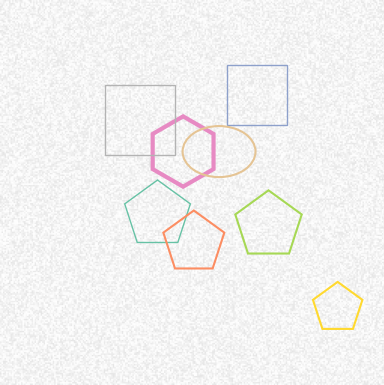[{"shape": "pentagon", "thickness": 1, "radius": 0.45, "center": [0.409, 0.443]}, {"shape": "pentagon", "thickness": 1.5, "radius": 0.42, "center": [0.503, 0.37]}, {"shape": "square", "thickness": 1, "radius": 0.39, "center": [0.668, 0.753]}, {"shape": "hexagon", "thickness": 3, "radius": 0.46, "center": [0.476, 0.606]}, {"shape": "pentagon", "thickness": 1.5, "radius": 0.45, "center": [0.697, 0.415]}, {"shape": "pentagon", "thickness": 1.5, "radius": 0.34, "center": [0.877, 0.2]}, {"shape": "oval", "thickness": 1.5, "radius": 0.47, "center": [0.569, 0.606]}, {"shape": "square", "thickness": 1, "radius": 0.45, "center": [0.363, 0.689]}]